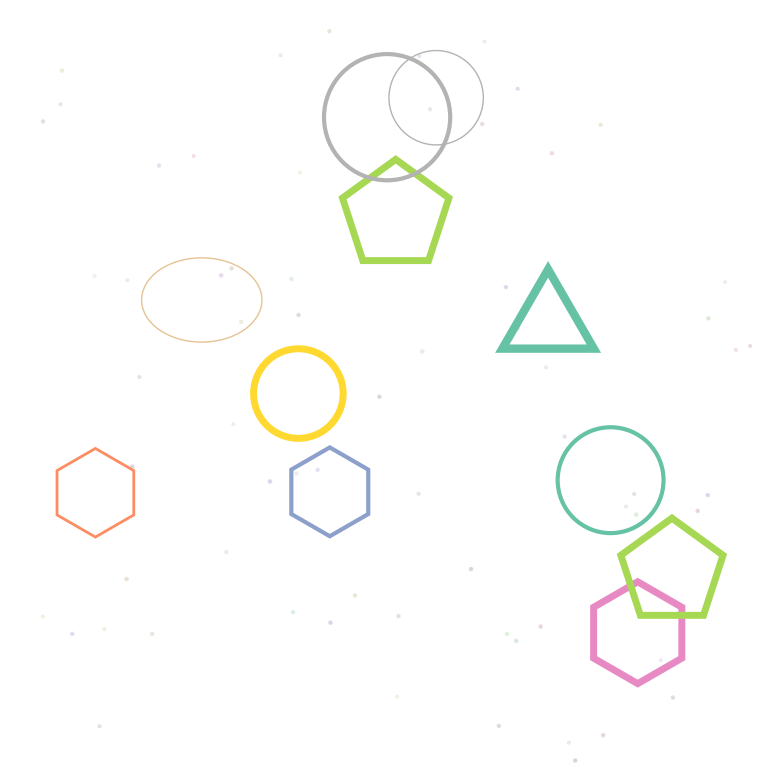[{"shape": "triangle", "thickness": 3, "radius": 0.34, "center": [0.712, 0.582]}, {"shape": "circle", "thickness": 1.5, "radius": 0.34, "center": [0.793, 0.376]}, {"shape": "hexagon", "thickness": 1, "radius": 0.29, "center": [0.124, 0.36]}, {"shape": "hexagon", "thickness": 1.5, "radius": 0.29, "center": [0.428, 0.361]}, {"shape": "hexagon", "thickness": 2.5, "radius": 0.33, "center": [0.828, 0.178]}, {"shape": "pentagon", "thickness": 2.5, "radius": 0.35, "center": [0.873, 0.257]}, {"shape": "pentagon", "thickness": 2.5, "radius": 0.36, "center": [0.514, 0.72]}, {"shape": "circle", "thickness": 2.5, "radius": 0.29, "center": [0.387, 0.489]}, {"shape": "oval", "thickness": 0.5, "radius": 0.39, "center": [0.262, 0.61]}, {"shape": "circle", "thickness": 1.5, "radius": 0.41, "center": [0.503, 0.848]}, {"shape": "circle", "thickness": 0.5, "radius": 0.31, "center": [0.566, 0.873]}]